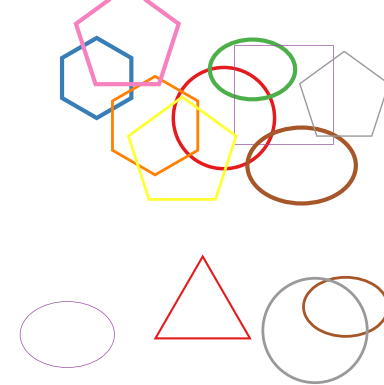[{"shape": "triangle", "thickness": 1.5, "radius": 0.71, "center": [0.527, 0.192]}, {"shape": "circle", "thickness": 2.5, "radius": 0.66, "center": [0.582, 0.693]}, {"shape": "hexagon", "thickness": 3, "radius": 0.52, "center": [0.251, 0.797]}, {"shape": "oval", "thickness": 3, "radius": 0.55, "center": [0.656, 0.82]}, {"shape": "oval", "thickness": 0.5, "radius": 0.61, "center": [0.175, 0.131]}, {"shape": "square", "thickness": 0.5, "radius": 0.64, "center": [0.737, 0.754]}, {"shape": "hexagon", "thickness": 2, "radius": 0.64, "center": [0.403, 0.674]}, {"shape": "pentagon", "thickness": 2, "radius": 0.74, "center": [0.473, 0.601]}, {"shape": "oval", "thickness": 2, "radius": 0.55, "center": [0.898, 0.203]}, {"shape": "oval", "thickness": 3, "radius": 0.7, "center": [0.783, 0.57]}, {"shape": "pentagon", "thickness": 3, "radius": 0.7, "center": [0.331, 0.895]}, {"shape": "pentagon", "thickness": 1, "radius": 0.61, "center": [0.894, 0.745]}, {"shape": "circle", "thickness": 2, "radius": 0.68, "center": [0.818, 0.142]}]